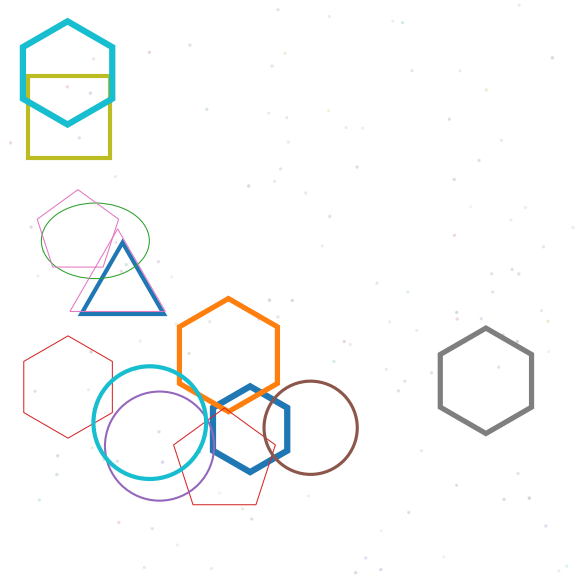[{"shape": "triangle", "thickness": 2, "radius": 0.41, "center": [0.212, 0.497]}, {"shape": "hexagon", "thickness": 3, "radius": 0.37, "center": [0.433, 0.256]}, {"shape": "hexagon", "thickness": 2.5, "radius": 0.49, "center": [0.396, 0.384]}, {"shape": "oval", "thickness": 0.5, "radius": 0.47, "center": [0.165, 0.582]}, {"shape": "hexagon", "thickness": 0.5, "radius": 0.44, "center": [0.118, 0.329]}, {"shape": "pentagon", "thickness": 0.5, "radius": 0.46, "center": [0.389, 0.2]}, {"shape": "circle", "thickness": 1, "radius": 0.47, "center": [0.276, 0.227]}, {"shape": "circle", "thickness": 1.5, "radius": 0.4, "center": [0.538, 0.258]}, {"shape": "triangle", "thickness": 0.5, "radius": 0.48, "center": [0.204, 0.508]}, {"shape": "pentagon", "thickness": 0.5, "radius": 0.37, "center": [0.135, 0.597]}, {"shape": "hexagon", "thickness": 2.5, "radius": 0.46, "center": [0.841, 0.34]}, {"shape": "square", "thickness": 2, "radius": 0.35, "center": [0.12, 0.797]}, {"shape": "hexagon", "thickness": 3, "radius": 0.45, "center": [0.117, 0.873]}, {"shape": "circle", "thickness": 2, "radius": 0.49, "center": [0.259, 0.267]}]